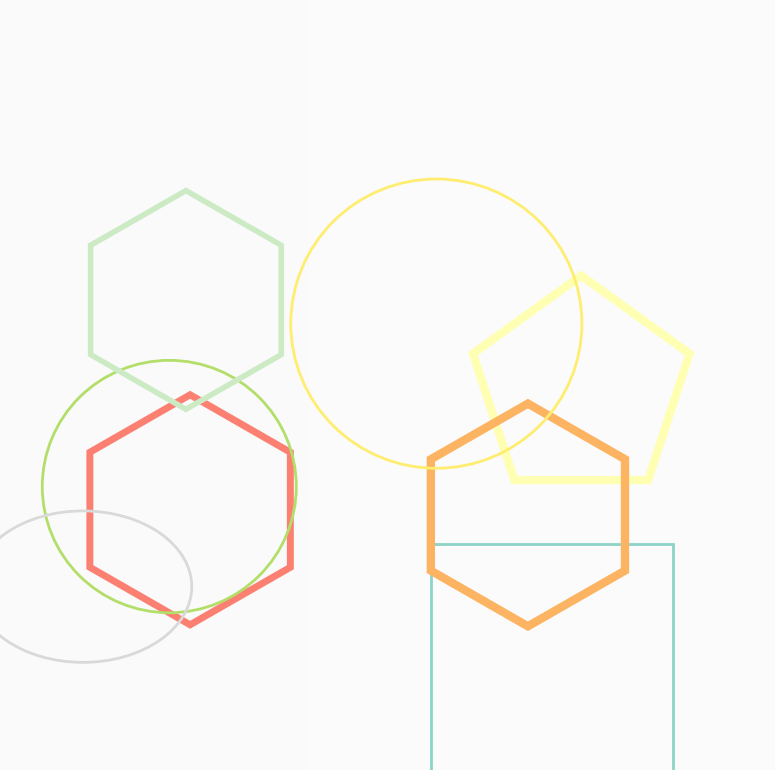[{"shape": "square", "thickness": 1, "radius": 0.78, "center": [0.712, 0.138]}, {"shape": "pentagon", "thickness": 3, "radius": 0.73, "center": [0.75, 0.495]}, {"shape": "hexagon", "thickness": 2.5, "radius": 0.75, "center": [0.245, 0.338]}, {"shape": "hexagon", "thickness": 3, "radius": 0.72, "center": [0.681, 0.331]}, {"shape": "circle", "thickness": 1, "radius": 0.82, "center": [0.218, 0.368]}, {"shape": "oval", "thickness": 1, "radius": 0.7, "center": [0.107, 0.238]}, {"shape": "hexagon", "thickness": 2, "radius": 0.71, "center": [0.24, 0.61]}, {"shape": "circle", "thickness": 1, "radius": 0.94, "center": [0.563, 0.58]}]